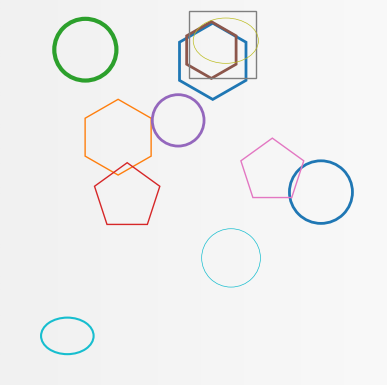[{"shape": "hexagon", "thickness": 2, "radius": 0.5, "center": [0.549, 0.841]}, {"shape": "circle", "thickness": 2, "radius": 0.41, "center": [0.828, 0.501]}, {"shape": "hexagon", "thickness": 1, "radius": 0.49, "center": [0.305, 0.644]}, {"shape": "circle", "thickness": 3, "radius": 0.4, "center": [0.22, 0.871]}, {"shape": "pentagon", "thickness": 1, "radius": 0.44, "center": [0.328, 0.489]}, {"shape": "circle", "thickness": 2, "radius": 0.33, "center": [0.46, 0.687]}, {"shape": "hexagon", "thickness": 2, "radius": 0.37, "center": [0.546, 0.87]}, {"shape": "pentagon", "thickness": 1, "radius": 0.43, "center": [0.703, 0.556]}, {"shape": "square", "thickness": 1, "radius": 0.43, "center": [0.575, 0.884]}, {"shape": "oval", "thickness": 0.5, "radius": 0.42, "center": [0.583, 0.894]}, {"shape": "circle", "thickness": 0.5, "radius": 0.38, "center": [0.596, 0.33]}, {"shape": "oval", "thickness": 1.5, "radius": 0.34, "center": [0.174, 0.128]}]